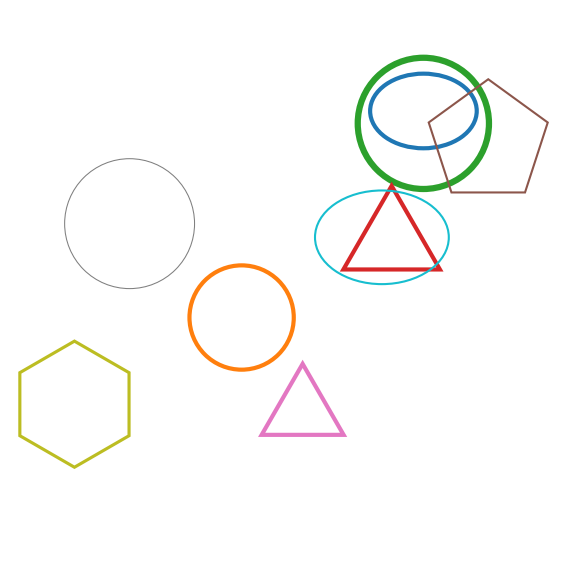[{"shape": "oval", "thickness": 2, "radius": 0.46, "center": [0.733, 0.807]}, {"shape": "circle", "thickness": 2, "radius": 0.45, "center": [0.418, 0.449]}, {"shape": "circle", "thickness": 3, "radius": 0.57, "center": [0.733, 0.785]}, {"shape": "triangle", "thickness": 2, "radius": 0.48, "center": [0.678, 0.581]}, {"shape": "pentagon", "thickness": 1, "radius": 0.54, "center": [0.845, 0.754]}, {"shape": "triangle", "thickness": 2, "radius": 0.41, "center": [0.524, 0.287]}, {"shape": "circle", "thickness": 0.5, "radius": 0.56, "center": [0.224, 0.612]}, {"shape": "hexagon", "thickness": 1.5, "radius": 0.55, "center": [0.129, 0.299]}, {"shape": "oval", "thickness": 1, "radius": 0.58, "center": [0.661, 0.588]}]